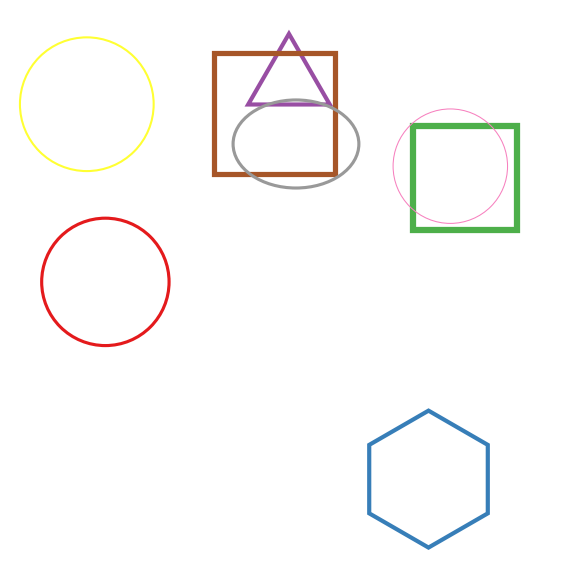[{"shape": "circle", "thickness": 1.5, "radius": 0.55, "center": [0.182, 0.511]}, {"shape": "hexagon", "thickness": 2, "radius": 0.59, "center": [0.742, 0.169]}, {"shape": "square", "thickness": 3, "radius": 0.45, "center": [0.805, 0.691]}, {"shape": "triangle", "thickness": 2, "radius": 0.41, "center": [0.5, 0.859]}, {"shape": "circle", "thickness": 1, "radius": 0.58, "center": [0.15, 0.819]}, {"shape": "square", "thickness": 2.5, "radius": 0.53, "center": [0.476, 0.802]}, {"shape": "circle", "thickness": 0.5, "radius": 0.5, "center": [0.78, 0.711]}, {"shape": "oval", "thickness": 1.5, "radius": 0.54, "center": [0.513, 0.75]}]